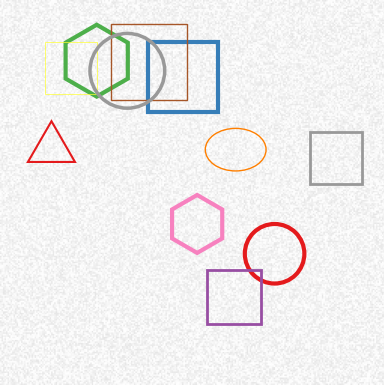[{"shape": "circle", "thickness": 3, "radius": 0.39, "center": [0.713, 0.341]}, {"shape": "triangle", "thickness": 1.5, "radius": 0.35, "center": [0.134, 0.615]}, {"shape": "square", "thickness": 3, "radius": 0.45, "center": [0.475, 0.8]}, {"shape": "hexagon", "thickness": 3, "radius": 0.47, "center": [0.251, 0.842]}, {"shape": "square", "thickness": 2, "radius": 0.35, "center": [0.608, 0.229]}, {"shape": "oval", "thickness": 1, "radius": 0.39, "center": [0.612, 0.611]}, {"shape": "square", "thickness": 0.5, "radius": 0.34, "center": [0.185, 0.823]}, {"shape": "square", "thickness": 1, "radius": 0.49, "center": [0.386, 0.839]}, {"shape": "hexagon", "thickness": 3, "radius": 0.38, "center": [0.512, 0.418]}, {"shape": "square", "thickness": 2, "radius": 0.34, "center": [0.873, 0.589]}, {"shape": "circle", "thickness": 2.5, "radius": 0.49, "center": [0.331, 0.816]}]